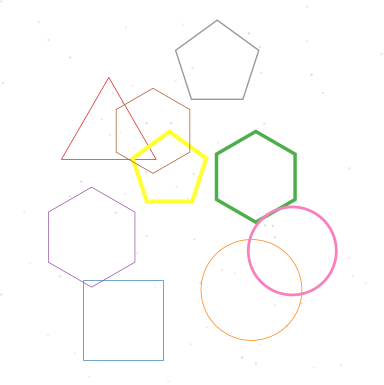[{"shape": "triangle", "thickness": 0.5, "radius": 0.71, "center": [0.283, 0.657]}, {"shape": "square", "thickness": 0.5, "radius": 0.52, "center": [0.321, 0.17]}, {"shape": "hexagon", "thickness": 2.5, "radius": 0.59, "center": [0.664, 0.541]}, {"shape": "hexagon", "thickness": 0.5, "radius": 0.65, "center": [0.238, 0.384]}, {"shape": "circle", "thickness": 0.5, "radius": 0.65, "center": [0.653, 0.247]}, {"shape": "pentagon", "thickness": 3, "radius": 0.5, "center": [0.44, 0.558]}, {"shape": "hexagon", "thickness": 0.5, "radius": 0.55, "center": [0.397, 0.66]}, {"shape": "circle", "thickness": 2, "radius": 0.57, "center": [0.759, 0.348]}, {"shape": "pentagon", "thickness": 1, "radius": 0.57, "center": [0.564, 0.834]}]